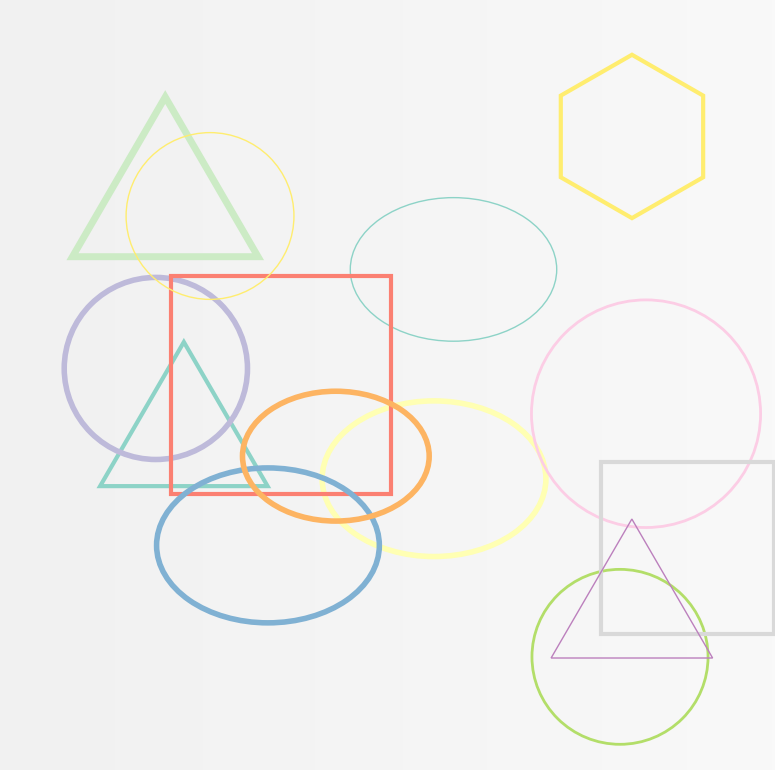[{"shape": "triangle", "thickness": 1.5, "radius": 0.62, "center": [0.237, 0.431]}, {"shape": "oval", "thickness": 0.5, "radius": 0.67, "center": [0.585, 0.65]}, {"shape": "oval", "thickness": 2, "radius": 0.72, "center": [0.56, 0.378]}, {"shape": "circle", "thickness": 2, "radius": 0.59, "center": [0.201, 0.521]}, {"shape": "square", "thickness": 1.5, "radius": 0.71, "center": [0.363, 0.5]}, {"shape": "oval", "thickness": 2, "radius": 0.72, "center": [0.346, 0.292]}, {"shape": "oval", "thickness": 2, "radius": 0.6, "center": [0.433, 0.408]}, {"shape": "circle", "thickness": 1, "radius": 0.57, "center": [0.8, 0.147]}, {"shape": "circle", "thickness": 1, "radius": 0.74, "center": [0.834, 0.463]}, {"shape": "square", "thickness": 1.5, "radius": 0.56, "center": [0.887, 0.289]}, {"shape": "triangle", "thickness": 0.5, "radius": 0.6, "center": [0.815, 0.206]}, {"shape": "triangle", "thickness": 2.5, "radius": 0.69, "center": [0.213, 0.736]}, {"shape": "hexagon", "thickness": 1.5, "radius": 0.53, "center": [0.815, 0.823]}, {"shape": "circle", "thickness": 0.5, "radius": 0.54, "center": [0.271, 0.719]}]